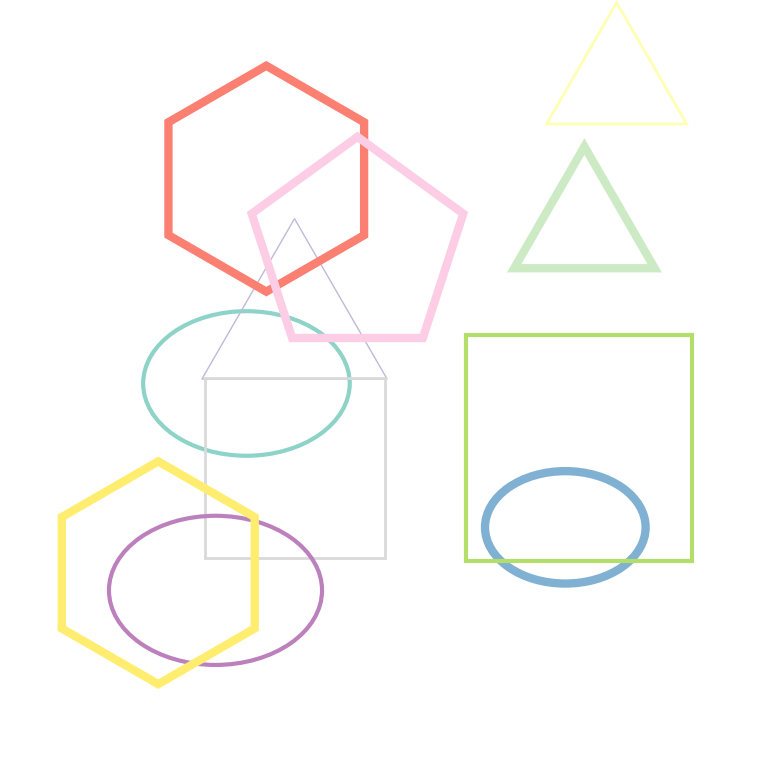[{"shape": "oval", "thickness": 1.5, "radius": 0.67, "center": [0.32, 0.502]}, {"shape": "triangle", "thickness": 1, "radius": 0.53, "center": [0.801, 0.892]}, {"shape": "triangle", "thickness": 0.5, "radius": 0.69, "center": [0.382, 0.577]}, {"shape": "hexagon", "thickness": 3, "radius": 0.73, "center": [0.346, 0.768]}, {"shape": "oval", "thickness": 3, "radius": 0.52, "center": [0.734, 0.315]}, {"shape": "square", "thickness": 1.5, "radius": 0.73, "center": [0.752, 0.418]}, {"shape": "pentagon", "thickness": 3, "radius": 0.72, "center": [0.464, 0.678]}, {"shape": "square", "thickness": 1, "radius": 0.58, "center": [0.383, 0.392]}, {"shape": "oval", "thickness": 1.5, "radius": 0.69, "center": [0.28, 0.233]}, {"shape": "triangle", "thickness": 3, "radius": 0.53, "center": [0.759, 0.704]}, {"shape": "hexagon", "thickness": 3, "radius": 0.72, "center": [0.205, 0.256]}]